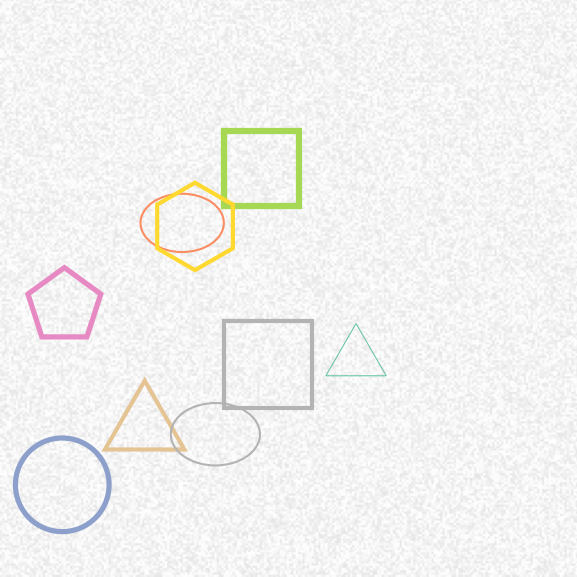[{"shape": "triangle", "thickness": 0.5, "radius": 0.3, "center": [0.617, 0.379]}, {"shape": "oval", "thickness": 1, "radius": 0.36, "center": [0.315, 0.613]}, {"shape": "circle", "thickness": 2.5, "radius": 0.41, "center": [0.108, 0.16]}, {"shape": "pentagon", "thickness": 2.5, "radius": 0.33, "center": [0.111, 0.469]}, {"shape": "square", "thickness": 3, "radius": 0.32, "center": [0.453, 0.707]}, {"shape": "hexagon", "thickness": 2, "radius": 0.38, "center": [0.338, 0.607]}, {"shape": "triangle", "thickness": 2, "radius": 0.4, "center": [0.251, 0.261]}, {"shape": "square", "thickness": 2, "radius": 0.38, "center": [0.464, 0.368]}, {"shape": "oval", "thickness": 1, "radius": 0.39, "center": [0.373, 0.247]}]